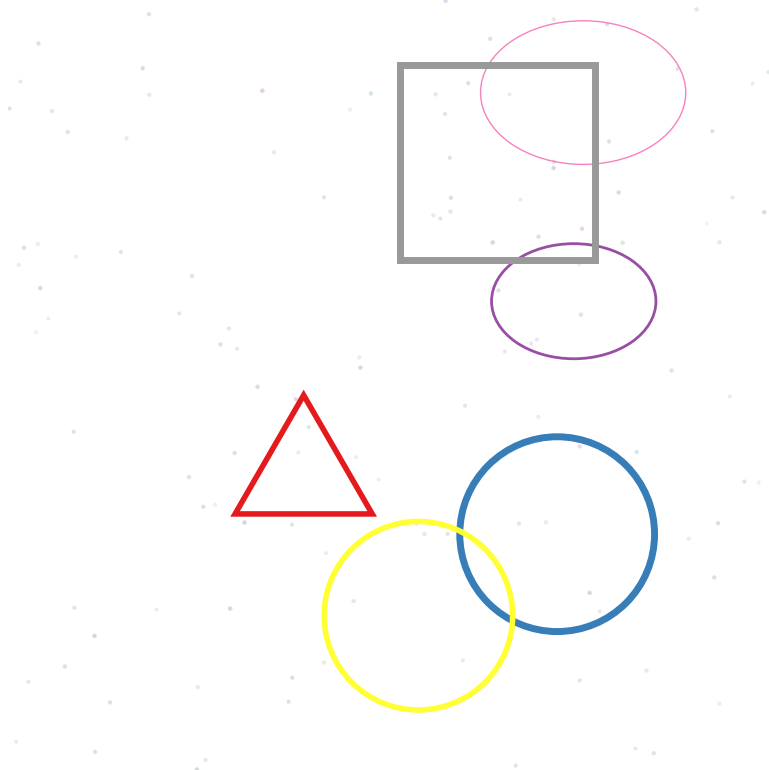[{"shape": "triangle", "thickness": 2, "radius": 0.51, "center": [0.394, 0.384]}, {"shape": "circle", "thickness": 2.5, "radius": 0.63, "center": [0.724, 0.306]}, {"shape": "oval", "thickness": 1, "radius": 0.53, "center": [0.745, 0.609]}, {"shape": "circle", "thickness": 2, "radius": 0.61, "center": [0.543, 0.2]}, {"shape": "oval", "thickness": 0.5, "radius": 0.67, "center": [0.757, 0.88]}, {"shape": "square", "thickness": 2.5, "radius": 0.63, "center": [0.646, 0.789]}]